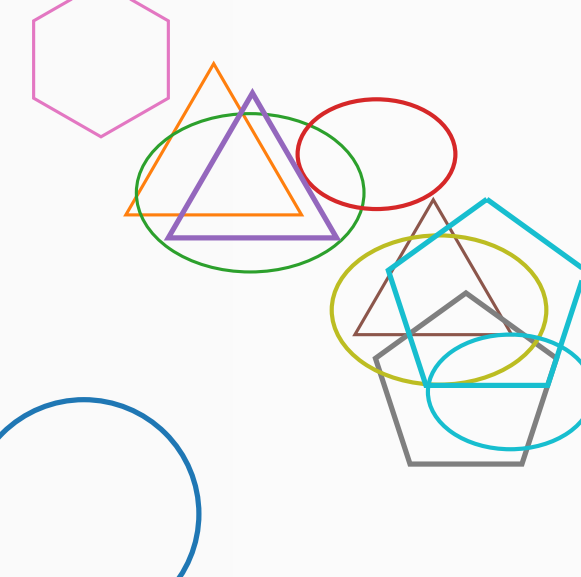[{"shape": "circle", "thickness": 2.5, "radius": 0.99, "center": [0.144, 0.109]}, {"shape": "triangle", "thickness": 1.5, "radius": 0.87, "center": [0.368, 0.714]}, {"shape": "oval", "thickness": 1.5, "radius": 0.98, "center": [0.43, 0.665]}, {"shape": "oval", "thickness": 2, "radius": 0.68, "center": [0.648, 0.732]}, {"shape": "triangle", "thickness": 2.5, "radius": 0.84, "center": [0.434, 0.671]}, {"shape": "triangle", "thickness": 1.5, "radius": 0.78, "center": [0.745, 0.497]}, {"shape": "hexagon", "thickness": 1.5, "radius": 0.67, "center": [0.174, 0.896]}, {"shape": "pentagon", "thickness": 2.5, "radius": 0.82, "center": [0.802, 0.328]}, {"shape": "oval", "thickness": 2, "radius": 0.92, "center": [0.755, 0.462]}, {"shape": "oval", "thickness": 2, "radius": 0.71, "center": [0.878, 0.321]}, {"shape": "pentagon", "thickness": 2.5, "radius": 0.89, "center": [0.838, 0.476]}]